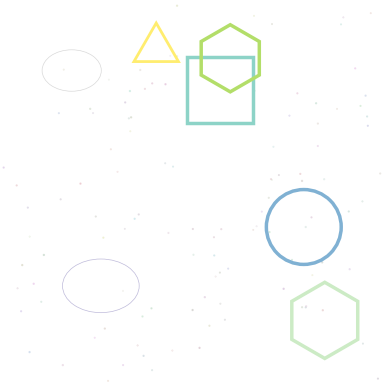[{"shape": "square", "thickness": 2.5, "radius": 0.43, "center": [0.572, 0.766]}, {"shape": "oval", "thickness": 0.5, "radius": 0.5, "center": [0.262, 0.258]}, {"shape": "circle", "thickness": 2.5, "radius": 0.49, "center": [0.789, 0.41]}, {"shape": "hexagon", "thickness": 2.5, "radius": 0.44, "center": [0.598, 0.849]}, {"shape": "oval", "thickness": 0.5, "radius": 0.38, "center": [0.186, 0.817]}, {"shape": "hexagon", "thickness": 2.5, "radius": 0.49, "center": [0.844, 0.168]}, {"shape": "triangle", "thickness": 2, "radius": 0.33, "center": [0.406, 0.873]}]